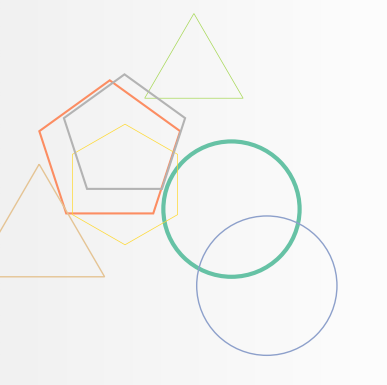[{"shape": "circle", "thickness": 3, "radius": 0.88, "center": [0.597, 0.457]}, {"shape": "pentagon", "thickness": 1.5, "radius": 0.96, "center": [0.283, 0.6]}, {"shape": "circle", "thickness": 1, "radius": 0.91, "center": [0.689, 0.258]}, {"shape": "triangle", "thickness": 0.5, "radius": 0.73, "center": [0.5, 0.818]}, {"shape": "hexagon", "thickness": 0.5, "radius": 0.78, "center": [0.323, 0.521]}, {"shape": "triangle", "thickness": 1, "radius": 0.98, "center": [0.101, 0.379]}, {"shape": "pentagon", "thickness": 1.5, "radius": 0.82, "center": [0.321, 0.642]}]